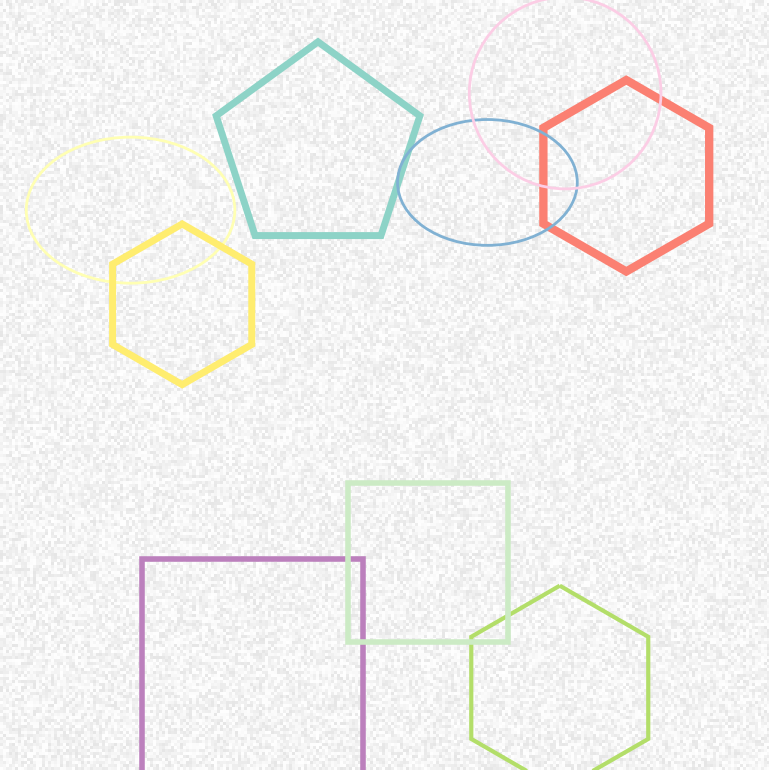[{"shape": "pentagon", "thickness": 2.5, "radius": 0.7, "center": [0.413, 0.807]}, {"shape": "oval", "thickness": 1, "radius": 0.68, "center": [0.17, 0.727]}, {"shape": "hexagon", "thickness": 3, "radius": 0.62, "center": [0.813, 0.772]}, {"shape": "oval", "thickness": 1, "radius": 0.58, "center": [0.633, 0.763]}, {"shape": "hexagon", "thickness": 1.5, "radius": 0.66, "center": [0.727, 0.107]}, {"shape": "circle", "thickness": 1, "radius": 0.62, "center": [0.734, 0.879]}, {"shape": "square", "thickness": 2, "radius": 0.72, "center": [0.328, 0.131]}, {"shape": "square", "thickness": 2, "radius": 0.52, "center": [0.556, 0.27]}, {"shape": "hexagon", "thickness": 2.5, "radius": 0.52, "center": [0.237, 0.605]}]